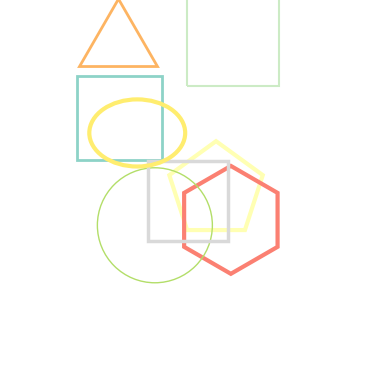[{"shape": "square", "thickness": 2, "radius": 0.55, "center": [0.31, 0.693]}, {"shape": "pentagon", "thickness": 3, "radius": 0.64, "center": [0.561, 0.506]}, {"shape": "hexagon", "thickness": 3, "radius": 0.7, "center": [0.6, 0.429]}, {"shape": "triangle", "thickness": 2, "radius": 0.58, "center": [0.308, 0.886]}, {"shape": "circle", "thickness": 1, "radius": 0.75, "center": [0.402, 0.415]}, {"shape": "square", "thickness": 2.5, "radius": 0.52, "center": [0.488, 0.478]}, {"shape": "square", "thickness": 1.5, "radius": 0.6, "center": [0.605, 0.895]}, {"shape": "oval", "thickness": 3, "radius": 0.62, "center": [0.356, 0.655]}]